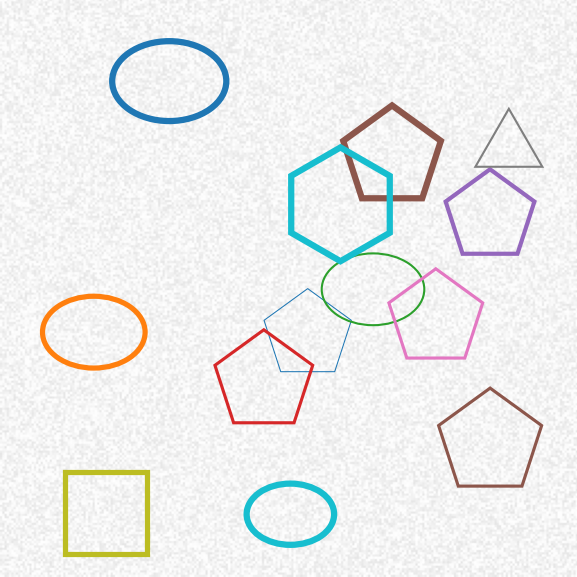[{"shape": "oval", "thickness": 3, "radius": 0.49, "center": [0.293, 0.859]}, {"shape": "pentagon", "thickness": 0.5, "radius": 0.4, "center": [0.533, 0.42]}, {"shape": "oval", "thickness": 2.5, "radius": 0.44, "center": [0.162, 0.424]}, {"shape": "oval", "thickness": 1, "radius": 0.44, "center": [0.646, 0.498]}, {"shape": "pentagon", "thickness": 1.5, "radius": 0.45, "center": [0.457, 0.339]}, {"shape": "pentagon", "thickness": 2, "radius": 0.4, "center": [0.849, 0.625]}, {"shape": "pentagon", "thickness": 1.5, "radius": 0.47, "center": [0.849, 0.233]}, {"shape": "pentagon", "thickness": 3, "radius": 0.44, "center": [0.679, 0.728]}, {"shape": "pentagon", "thickness": 1.5, "radius": 0.43, "center": [0.755, 0.448]}, {"shape": "triangle", "thickness": 1, "radius": 0.33, "center": [0.881, 0.744]}, {"shape": "square", "thickness": 2.5, "radius": 0.35, "center": [0.184, 0.111]}, {"shape": "hexagon", "thickness": 3, "radius": 0.49, "center": [0.59, 0.645]}, {"shape": "oval", "thickness": 3, "radius": 0.38, "center": [0.503, 0.109]}]